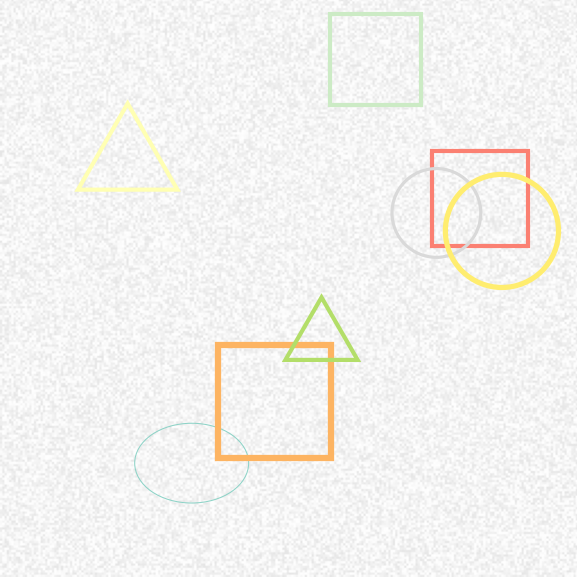[{"shape": "oval", "thickness": 0.5, "radius": 0.49, "center": [0.332, 0.197]}, {"shape": "triangle", "thickness": 2, "radius": 0.5, "center": [0.221, 0.72]}, {"shape": "square", "thickness": 2, "radius": 0.41, "center": [0.831, 0.656]}, {"shape": "square", "thickness": 3, "radius": 0.49, "center": [0.475, 0.304]}, {"shape": "triangle", "thickness": 2, "radius": 0.36, "center": [0.557, 0.412]}, {"shape": "circle", "thickness": 1.5, "radius": 0.38, "center": [0.756, 0.63]}, {"shape": "square", "thickness": 2, "radius": 0.39, "center": [0.65, 0.897]}, {"shape": "circle", "thickness": 2.5, "radius": 0.49, "center": [0.869, 0.599]}]